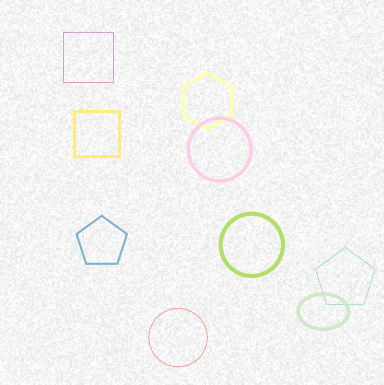[{"shape": "pentagon", "thickness": 0.5, "radius": 0.41, "center": [0.897, 0.276]}, {"shape": "hexagon", "thickness": 2.5, "radius": 0.36, "center": [0.539, 0.738]}, {"shape": "circle", "thickness": 0.5, "radius": 0.38, "center": [0.463, 0.123]}, {"shape": "pentagon", "thickness": 1.5, "radius": 0.34, "center": [0.264, 0.371]}, {"shape": "circle", "thickness": 3, "radius": 0.41, "center": [0.654, 0.364]}, {"shape": "circle", "thickness": 2.5, "radius": 0.41, "center": [0.571, 0.612]}, {"shape": "square", "thickness": 0.5, "radius": 0.33, "center": [0.228, 0.852]}, {"shape": "oval", "thickness": 2.5, "radius": 0.33, "center": [0.84, 0.191]}, {"shape": "square", "thickness": 2, "radius": 0.29, "center": [0.251, 0.653]}]